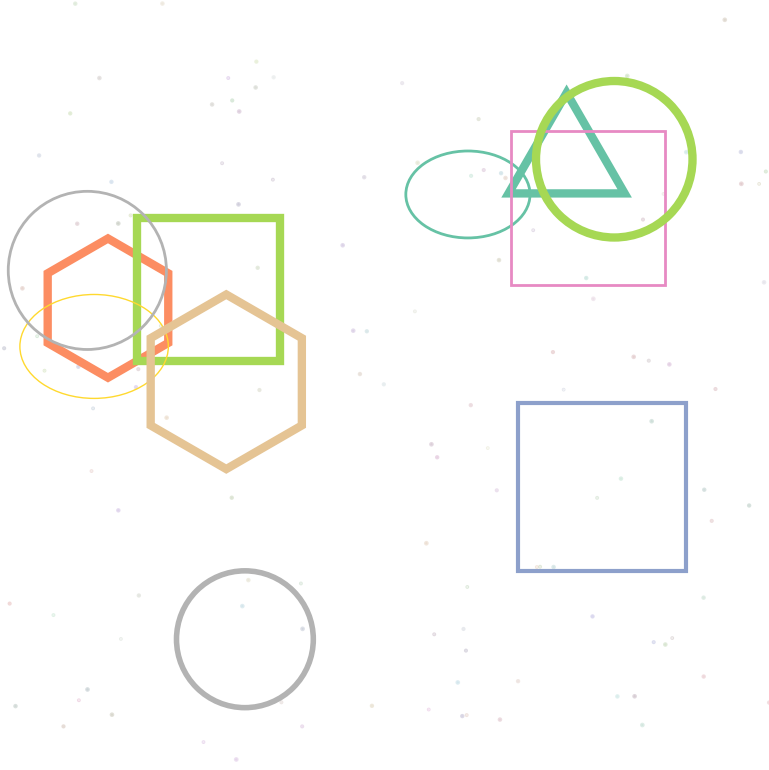[{"shape": "triangle", "thickness": 3, "radius": 0.44, "center": [0.736, 0.792]}, {"shape": "oval", "thickness": 1, "radius": 0.4, "center": [0.608, 0.747]}, {"shape": "hexagon", "thickness": 3, "radius": 0.45, "center": [0.14, 0.6]}, {"shape": "square", "thickness": 1.5, "radius": 0.55, "center": [0.782, 0.367]}, {"shape": "square", "thickness": 1, "radius": 0.5, "center": [0.764, 0.729]}, {"shape": "circle", "thickness": 3, "radius": 0.51, "center": [0.798, 0.793]}, {"shape": "square", "thickness": 3, "radius": 0.46, "center": [0.271, 0.624]}, {"shape": "oval", "thickness": 0.5, "radius": 0.48, "center": [0.122, 0.55]}, {"shape": "hexagon", "thickness": 3, "radius": 0.57, "center": [0.294, 0.504]}, {"shape": "circle", "thickness": 1, "radius": 0.51, "center": [0.113, 0.649]}, {"shape": "circle", "thickness": 2, "radius": 0.44, "center": [0.318, 0.17]}]